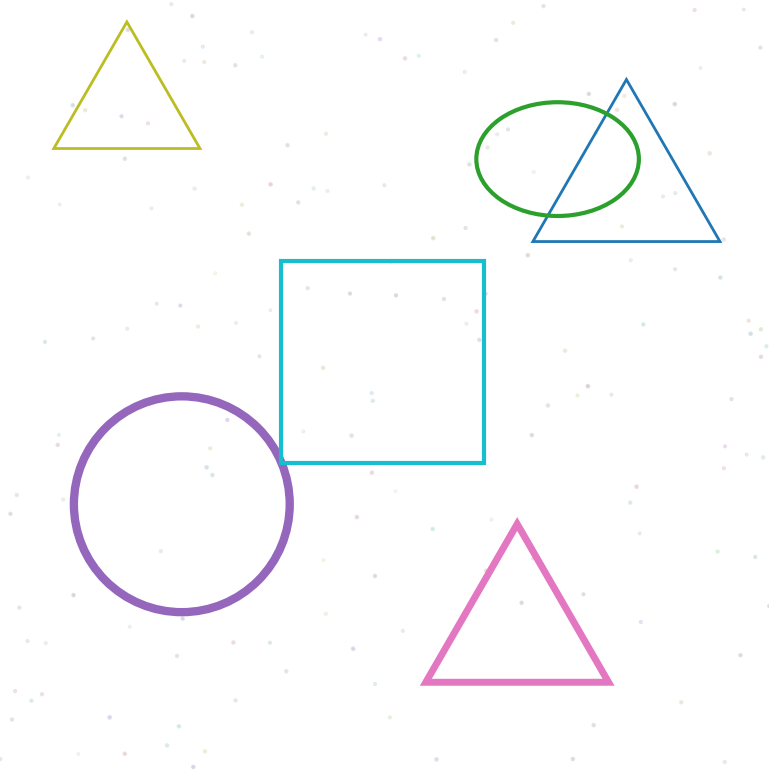[{"shape": "triangle", "thickness": 1, "radius": 0.7, "center": [0.814, 0.756]}, {"shape": "oval", "thickness": 1.5, "radius": 0.53, "center": [0.724, 0.793]}, {"shape": "circle", "thickness": 3, "radius": 0.7, "center": [0.236, 0.345]}, {"shape": "triangle", "thickness": 2.5, "radius": 0.69, "center": [0.672, 0.182]}, {"shape": "triangle", "thickness": 1, "radius": 0.55, "center": [0.165, 0.862]}, {"shape": "square", "thickness": 1.5, "radius": 0.66, "center": [0.497, 0.53]}]